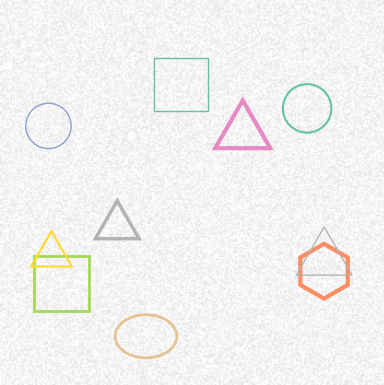[{"shape": "square", "thickness": 1, "radius": 0.35, "center": [0.47, 0.78]}, {"shape": "circle", "thickness": 1.5, "radius": 0.31, "center": [0.798, 0.718]}, {"shape": "hexagon", "thickness": 3, "radius": 0.36, "center": [0.842, 0.296]}, {"shape": "circle", "thickness": 1, "radius": 0.29, "center": [0.126, 0.673]}, {"shape": "triangle", "thickness": 3, "radius": 0.41, "center": [0.631, 0.657]}, {"shape": "square", "thickness": 2, "radius": 0.35, "center": [0.159, 0.264]}, {"shape": "triangle", "thickness": 1.5, "radius": 0.3, "center": [0.134, 0.338]}, {"shape": "oval", "thickness": 2, "radius": 0.4, "center": [0.379, 0.126]}, {"shape": "triangle", "thickness": 2.5, "radius": 0.33, "center": [0.305, 0.413]}, {"shape": "triangle", "thickness": 1, "radius": 0.42, "center": [0.842, 0.327]}]